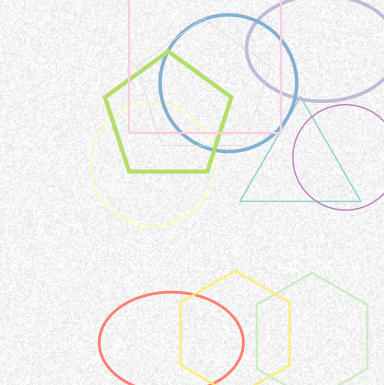[{"shape": "triangle", "thickness": 1, "radius": 0.91, "center": [0.78, 0.568]}, {"shape": "circle", "thickness": 1, "radius": 0.8, "center": [0.396, 0.574]}, {"shape": "oval", "thickness": 2.5, "radius": 0.98, "center": [0.837, 0.875]}, {"shape": "oval", "thickness": 2, "radius": 0.94, "center": [0.445, 0.11]}, {"shape": "circle", "thickness": 2.5, "radius": 0.89, "center": [0.593, 0.784]}, {"shape": "pentagon", "thickness": 3, "radius": 0.86, "center": [0.437, 0.694]}, {"shape": "square", "thickness": 1.5, "radius": 0.98, "center": [0.533, 0.852]}, {"shape": "pentagon", "thickness": 0.5, "radius": 0.91, "center": [0.528, 0.77]}, {"shape": "circle", "thickness": 1, "radius": 0.68, "center": [0.898, 0.591]}, {"shape": "hexagon", "thickness": 1.5, "radius": 0.83, "center": [0.811, 0.125]}, {"shape": "hexagon", "thickness": 1.5, "radius": 0.82, "center": [0.611, 0.133]}]